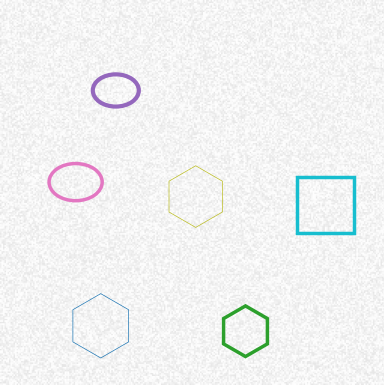[{"shape": "hexagon", "thickness": 0.5, "radius": 0.42, "center": [0.262, 0.154]}, {"shape": "hexagon", "thickness": 2.5, "radius": 0.33, "center": [0.638, 0.14]}, {"shape": "oval", "thickness": 3, "radius": 0.3, "center": [0.301, 0.765]}, {"shape": "oval", "thickness": 2.5, "radius": 0.34, "center": [0.196, 0.527]}, {"shape": "hexagon", "thickness": 0.5, "radius": 0.4, "center": [0.508, 0.489]}, {"shape": "square", "thickness": 2.5, "radius": 0.37, "center": [0.846, 0.468]}]